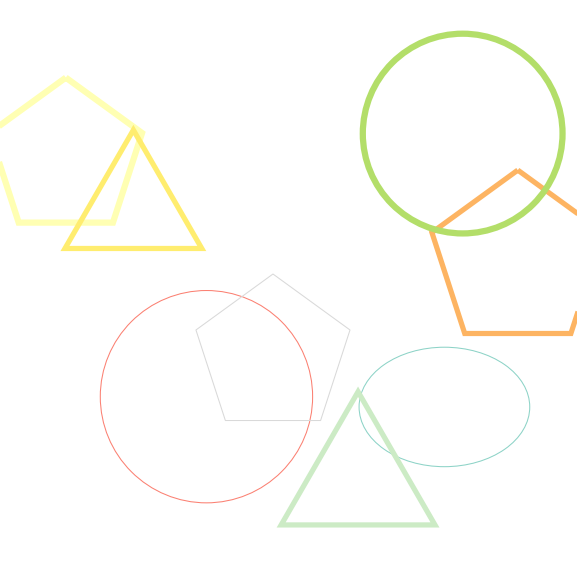[{"shape": "oval", "thickness": 0.5, "radius": 0.74, "center": [0.77, 0.294]}, {"shape": "pentagon", "thickness": 3, "radius": 0.69, "center": [0.114, 0.726]}, {"shape": "circle", "thickness": 0.5, "radius": 0.92, "center": [0.357, 0.312]}, {"shape": "pentagon", "thickness": 2.5, "radius": 0.78, "center": [0.897, 0.548]}, {"shape": "circle", "thickness": 3, "radius": 0.86, "center": [0.801, 0.768]}, {"shape": "pentagon", "thickness": 0.5, "radius": 0.7, "center": [0.473, 0.384]}, {"shape": "triangle", "thickness": 2.5, "radius": 0.77, "center": [0.62, 0.167]}, {"shape": "triangle", "thickness": 2.5, "radius": 0.68, "center": [0.231, 0.637]}]